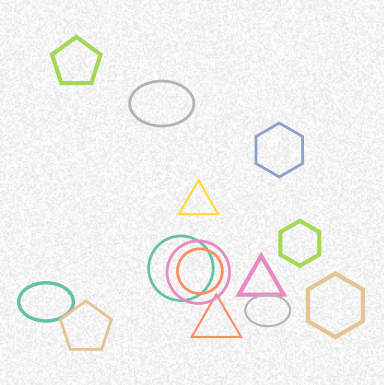[{"shape": "circle", "thickness": 2, "radius": 0.42, "center": [0.47, 0.303]}, {"shape": "oval", "thickness": 2.5, "radius": 0.35, "center": [0.12, 0.216]}, {"shape": "circle", "thickness": 2, "radius": 0.29, "center": [0.519, 0.296]}, {"shape": "triangle", "thickness": 1.5, "radius": 0.37, "center": [0.562, 0.162]}, {"shape": "hexagon", "thickness": 2, "radius": 0.35, "center": [0.725, 0.61]}, {"shape": "triangle", "thickness": 3, "radius": 0.34, "center": [0.679, 0.268]}, {"shape": "circle", "thickness": 2, "radius": 0.41, "center": [0.515, 0.293]}, {"shape": "pentagon", "thickness": 3, "radius": 0.33, "center": [0.198, 0.838]}, {"shape": "hexagon", "thickness": 3, "radius": 0.29, "center": [0.779, 0.368]}, {"shape": "triangle", "thickness": 1.5, "radius": 0.29, "center": [0.516, 0.473]}, {"shape": "hexagon", "thickness": 3, "radius": 0.41, "center": [0.871, 0.207]}, {"shape": "pentagon", "thickness": 2, "radius": 0.35, "center": [0.223, 0.149]}, {"shape": "oval", "thickness": 2, "radius": 0.42, "center": [0.42, 0.731]}, {"shape": "oval", "thickness": 1.5, "radius": 0.29, "center": [0.695, 0.194]}]